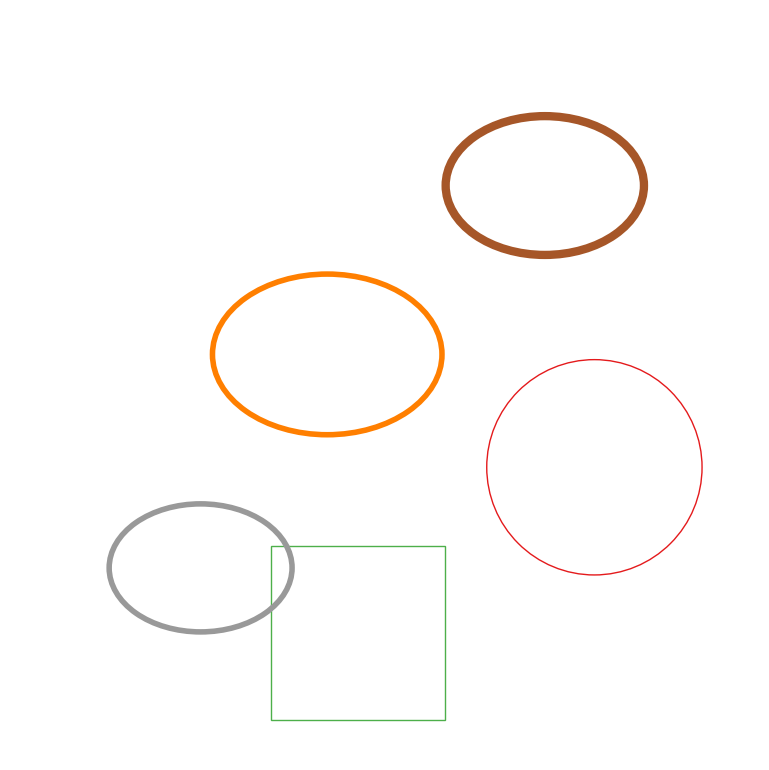[{"shape": "circle", "thickness": 0.5, "radius": 0.7, "center": [0.772, 0.393]}, {"shape": "square", "thickness": 0.5, "radius": 0.56, "center": [0.465, 0.178]}, {"shape": "oval", "thickness": 2, "radius": 0.75, "center": [0.425, 0.54]}, {"shape": "oval", "thickness": 3, "radius": 0.64, "center": [0.708, 0.759]}, {"shape": "oval", "thickness": 2, "radius": 0.59, "center": [0.261, 0.262]}]